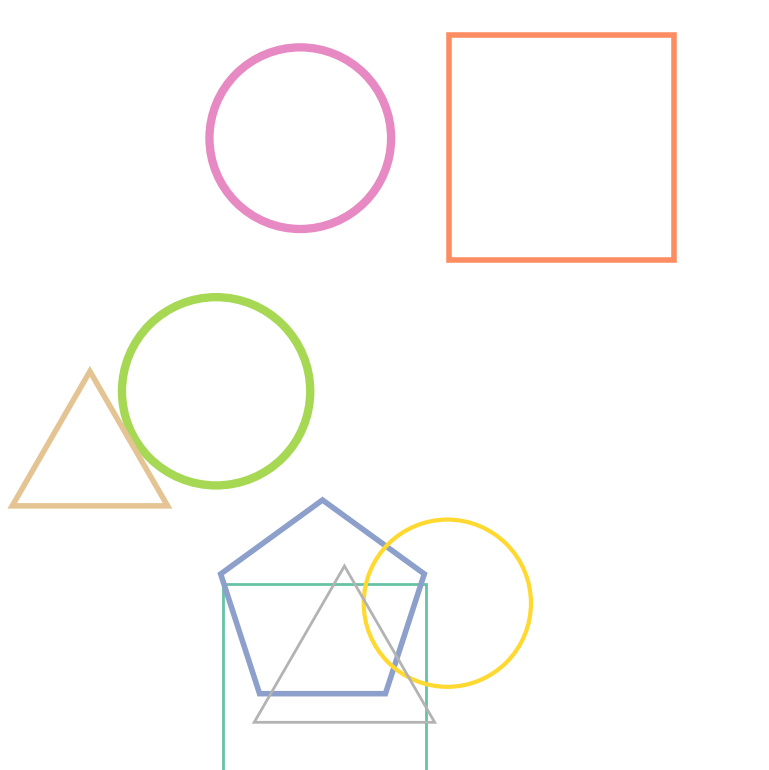[{"shape": "square", "thickness": 1, "radius": 0.66, "center": [0.421, 0.11]}, {"shape": "square", "thickness": 2, "radius": 0.73, "center": [0.73, 0.809]}, {"shape": "pentagon", "thickness": 2, "radius": 0.7, "center": [0.419, 0.212]}, {"shape": "circle", "thickness": 3, "radius": 0.59, "center": [0.39, 0.821]}, {"shape": "circle", "thickness": 3, "radius": 0.61, "center": [0.281, 0.492]}, {"shape": "circle", "thickness": 1.5, "radius": 0.54, "center": [0.581, 0.217]}, {"shape": "triangle", "thickness": 2, "radius": 0.58, "center": [0.117, 0.401]}, {"shape": "triangle", "thickness": 1, "radius": 0.68, "center": [0.447, 0.13]}]